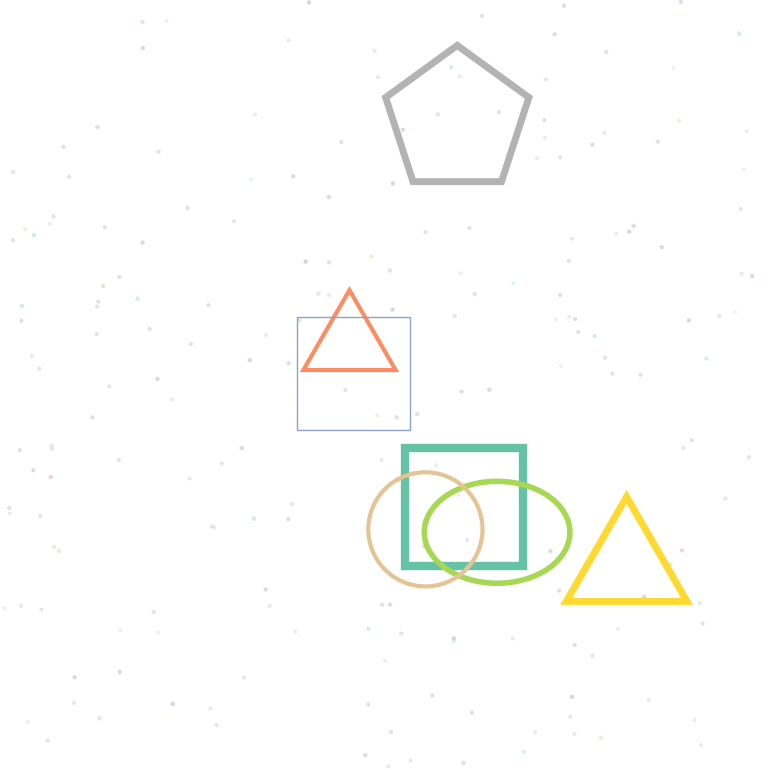[{"shape": "square", "thickness": 3, "radius": 0.38, "center": [0.602, 0.342]}, {"shape": "triangle", "thickness": 1.5, "radius": 0.35, "center": [0.454, 0.554]}, {"shape": "square", "thickness": 0.5, "radius": 0.37, "center": [0.46, 0.515]}, {"shape": "oval", "thickness": 2, "radius": 0.47, "center": [0.646, 0.309]}, {"shape": "triangle", "thickness": 2.5, "radius": 0.45, "center": [0.814, 0.264]}, {"shape": "circle", "thickness": 1.5, "radius": 0.37, "center": [0.552, 0.313]}, {"shape": "pentagon", "thickness": 2.5, "radius": 0.49, "center": [0.594, 0.843]}]